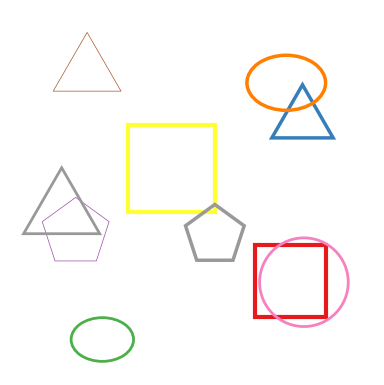[{"shape": "square", "thickness": 3, "radius": 0.47, "center": [0.754, 0.27]}, {"shape": "triangle", "thickness": 2.5, "radius": 0.46, "center": [0.786, 0.688]}, {"shape": "oval", "thickness": 2, "radius": 0.41, "center": [0.266, 0.118]}, {"shape": "pentagon", "thickness": 0.5, "radius": 0.46, "center": [0.197, 0.396]}, {"shape": "oval", "thickness": 2.5, "radius": 0.51, "center": [0.744, 0.785]}, {"shape": "square", "thickness": 3, "radius": 0.56, "center": [0.445, 0.562]}, {"shape": "triangle", "thickness": 0.5, "radius": 0.51, "center": [0.226, 0.814]}, {"shape": "circle", "thickness": 2, "radius": 0.58, "center": [0.789, 0.267]}, {"shape": "triangle", "thickness": 2, "radius": 0.57, "center": [0.16, 0.45]}, {"shape": "pentagon", "thickness": 2.5, "radius": 0.4, "center": [0.558, 0.389]}]